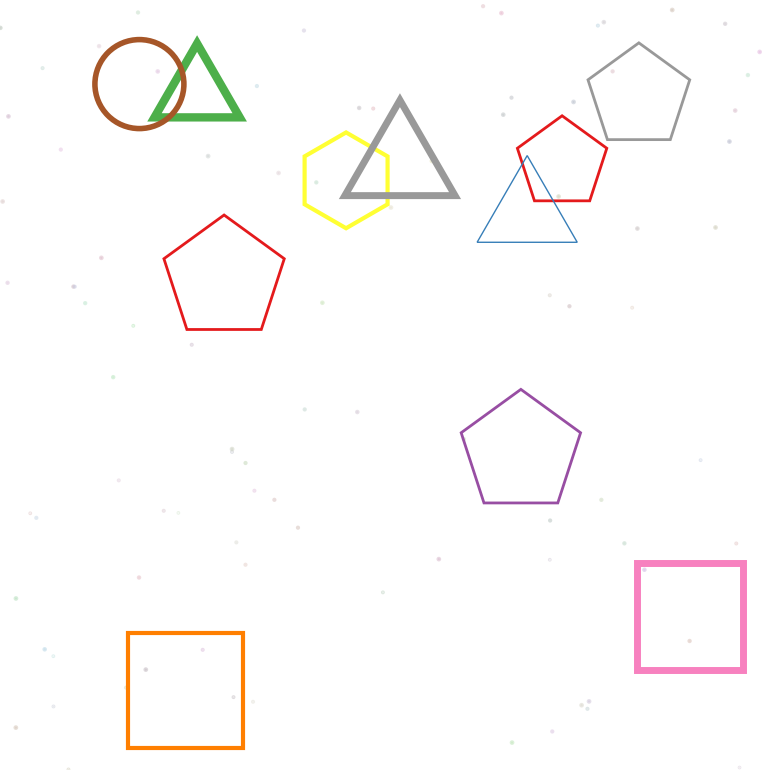[{"shape": "pentagon", "thickness": 1, "radius": 0.31, "center": [0.73, 0.789]}, {"shape": "pentagon", "thickness": 1, "radius": 0.41, "center": [0.291, 0.639]}, {"shape": "triangle", "thickness": 0.5, "radius": 0.38, "center": [0.685, 0.723]}, {"shape": "triangle", "thickness": 3, "radius": 0.32, "center": [0.256, 0.88]}, {"shape": "pentagon", "thickness": 1, "radius": 0.41, "center": [0.676, 0.413]}, {"shape": "square", "thickness": 1.5, "radius": 0.37, "center": [0.241, 0.104]}, {"shape": "hexagon", "thickness": 1.5, "radius": 0.31, "center": [0.449, 0.766]}, {"shape": "circle", "thickness": 2, "radius": 0.29, "center": [0.181, 0.891]}, {"shape": "square", "thickness": 2.5, "radius": 0.34, "center": [0.896, 0.199]}, {"shape": "pentagon", "thickness": 1, "radius": 0.35, "center": [0.83, 0.875]}, {"shape": "triangle", "thickness": 2.5, "radius": 0.41, "center": [0.519, 0.787]}]